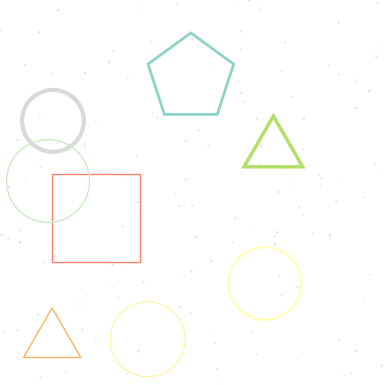[{"shape": "pentagon", "thickness": 2, "radius": 0.58, "center": [0.496, 0.798]}, {"shape": "circle", "thickness": 1.5, "radius": 0.47, "center": [0.688, 0.264]}, {"shape": "square", "thickness": 1, "radius": 0.57, "center": [0.249, 0.434]}, {"shape": "triangle", "thickness": 1, "radius": 0.43, "center": [0.135, 0.114]}, {"shape": "triangle", "thickness": 2.5, "radius": 0.44, "center": [0.71, 0.611]}, {"shape": "circle", "thickness": 3, "radius": 0.4, "center": [0.137, 0.686]}, {"shape": "circle", "thickness": 1, "radius": 0.54, "center": [0.125, 0.53]}, {"shape": "circle", "thickness": 0.5, "radius": 0.49, "center": [0.383, 0.119]}]